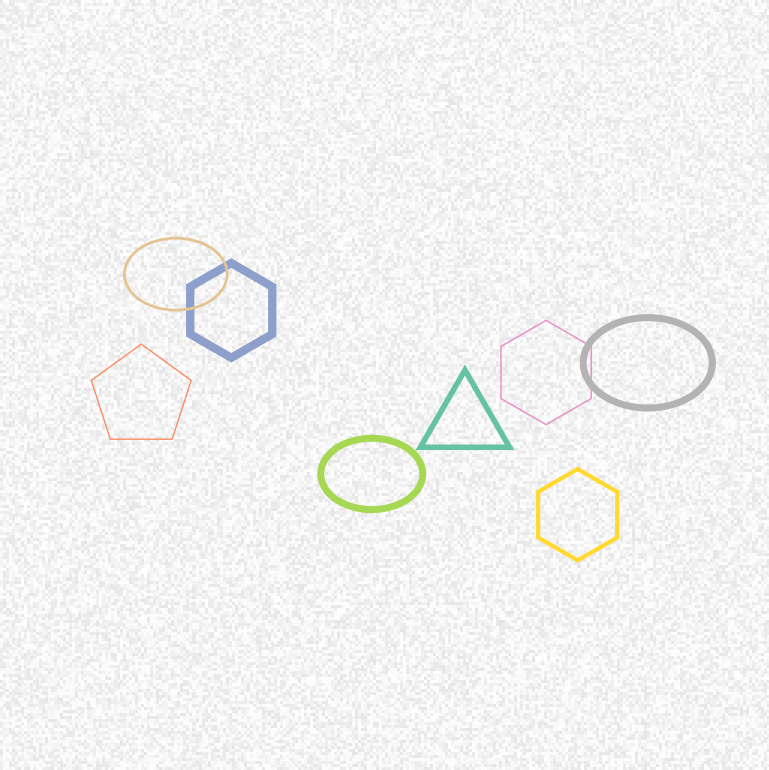[{"shape": "triangle", "thickness": 2, "radius": 0.33, "center": [0.604, 0.453]}, {"shape": "pentagon", "thickness": 0.5, "radius": 0.34, "center": [0.183, 0.485]}, {"shape": "hexagon", "thickness": 3, "radius": 0.31, "center": [0.3, 0.597]}, {"shape": "hexagon", "thickness": 0.5, "radius": 0.34, "center": [0.709, 0.516]}, {"shape": "oval", "thickness": 2.5, "radius": 0.33, "center": [0.483, 0.385]}, {"shape": "hexagon", "thickness": 1.5, "radius": 0.3, "center": [0.75, 0.332]}, {"shape": "oval", "thickness": 1, "radius": 0.33, "center": [0.228, 0.644]}, {"shape": "oval", "thickness": 2.5, "radius": 0.42, "center": [0.841, 0.529]}]